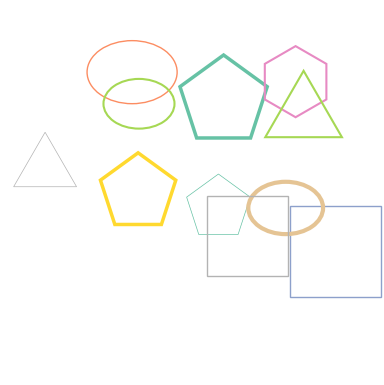[{"shape": "pentagon", "thickness": 0.5, "radius": 0.43, "center": [0.567, 0.461]}, {"shape": "pentagon", "thickness": 2.5, "radius": 0.6, "center": [0.581, 0.738]}, {"shape": "oval", "thickness": 1, "radius": 0.58, "center": [0.343, 0.813]}, {"shape": "square", "thickness": 1, "radius": 0.59, "center": [0.871, 0.347]}, {"shape": "hexagon", "thickness": 1.5, "radius": 0.46, "center": [0.768, 0.788]}, {"shape": "oval", "thickness": 1.5, "radius": 0.46, "center": [0.361, 0.73]}, {"shape": "triangle", "thickness": 1.5, "radius": 0.57, "center": [0.789, 0.701]}, {"shape": "pentagon", "thickness": 2.5, "radius": 0.51, "center": [0.359, 0.5]}, {"shape": "oval", "thickness": 3, "radius": 0.49, "center": [0.742, 0.46]}, {"shape": "square", "thickness": 1, "radius": 0.52, "center": [0.643, 0.387]}, {"shape": "triangle", "thickness": 0.5, "radius": 0.47, "center": [0.117, 0.562]}]